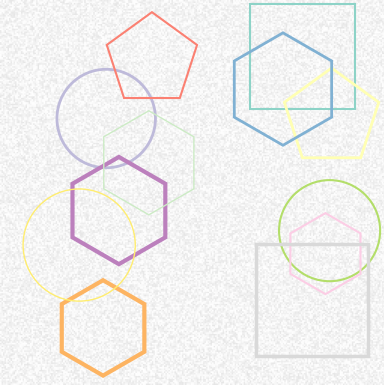[{"shape": "square", "thickness": 1.5, "radius": 0.68, "center": [0.787, 0.853]}, {"shape": "pentagon", "thickness": 2, "radius": 0.64, "center": [0.861, 0.694]}, {"shape": "circle", "thickness": 2, "radius": 0.64, "center": [0.276, 0.692]}, {"shape": "pentagon", "thickness": 1.5, "radius": 0.62, "center": [0.395, 0.845]}, {"shape": "hexagon", "thickness": 2, "radius": 0.73, "center": [0.735, 0.769]}, {"shape": "hexagon", "thickness": 3, "radius": 0.62, "center": [0.268, 0.148]}, {"shape": "circle", "thickness": 1.5, "radius": 0.66, "center": [0.856, 0.401]}, {"shape": "hexagon", "thickness": 1.5, "radius": 0.53, "center": [0.845, 0.341]}, {"shape": "square", "thickness": 2.5, "radius": 0.73, "center": [0.811, 0.221]}, {"shape": "hexagon", "thickness": 3, "radius": 0.7, "center": [0.309, 0.453]}, {"shape": "hexagon", "thickness": 1, "radius": 0.68, "center": [0.387, 0.577]}, {"shape": "circle", "thickness": 1, "radius": 0.73, "center": [0.206, 0.364]}]